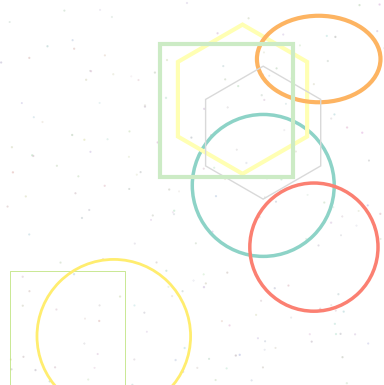[{"shape": "circle", "thickness": 2.5, "radius": 0.92, "center": [0.684, 0.518]}, {"shape": "hexagon", "thickness": 3, "radius": 0.97, "center": [0.63, 0.742]}, {"shape": "circle", "thickness": 2.5, "radius": 0.83, "center": [0.815, 0.358]}, {"shape": "oval", "thickness": 3, "radius": 0.8, "center": [0.828, 0.847]}, {"shape": "square", "thickness": 0.5, "radius": 0.75, "center": [0.175, 0.146]}, {"shape": "hexagon", "thickness": 1, "radius": 0.86, "center": [0.684, 0.655]}, {"shape": "square", "thickness": 3, "radius": 0.86, "center": [0.588, 0.712]}, {"shape": "circle", "thickness": 2, "radius": 1.0, "center": [0.296, 0.127]}]